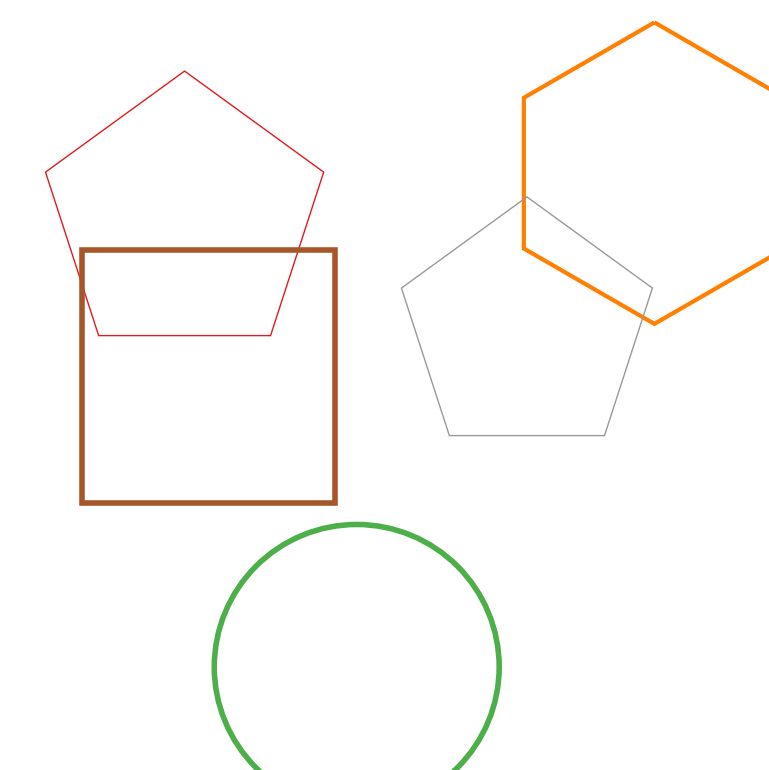[{"shape": "pentagon", "thickness": 0.5, "radius": 0.95, "center": [0.24, 0.718]}, {"shape": "circle", "thickness": 2, "radius": 0.93, "center": [0.463, 0.134]}, {"shape": "hexagon", "thickness": 1.5, "radius": 0.98, "center": [0.85, 0.775]}, {"shape": "square", "thickness": 2, "radius": 0.82, "center": [0.27, 0.511]}, {"shape": "pentagon", "thickness": 0.5, "radius": 0.86, "center": [0.684, 0.573]}]